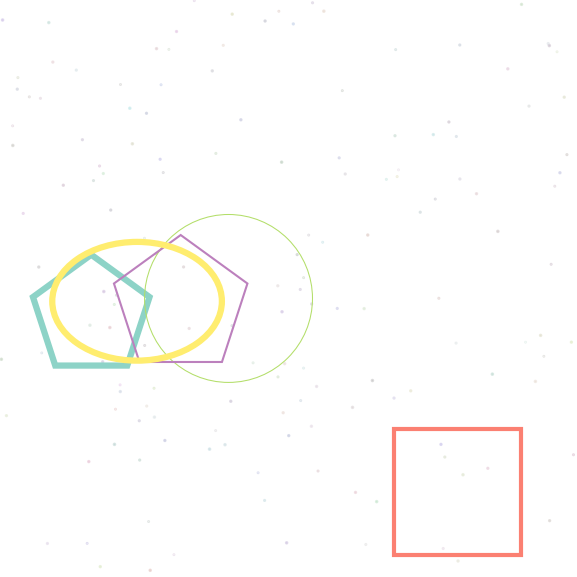[{"shape": "pentagon", "thickness": 3, "radius": 0.53, "center": [0.158, 0.452]}, {"shape": "square", "thickness": 2, "radius": 0.55, "center": [0.793, 0.147]}, {"shape": "circle", "thickness": 0.5, "radius": 0.73, "center": [0.396, 0.482]}, {"shape": "pentagon", "thickness": 1, "radius": 0.61, "center": [0.313, 0.471]}, {"shape": "oval", "thickness": 3, "radius": 0.73, "center": [0.237, 0.477]}]